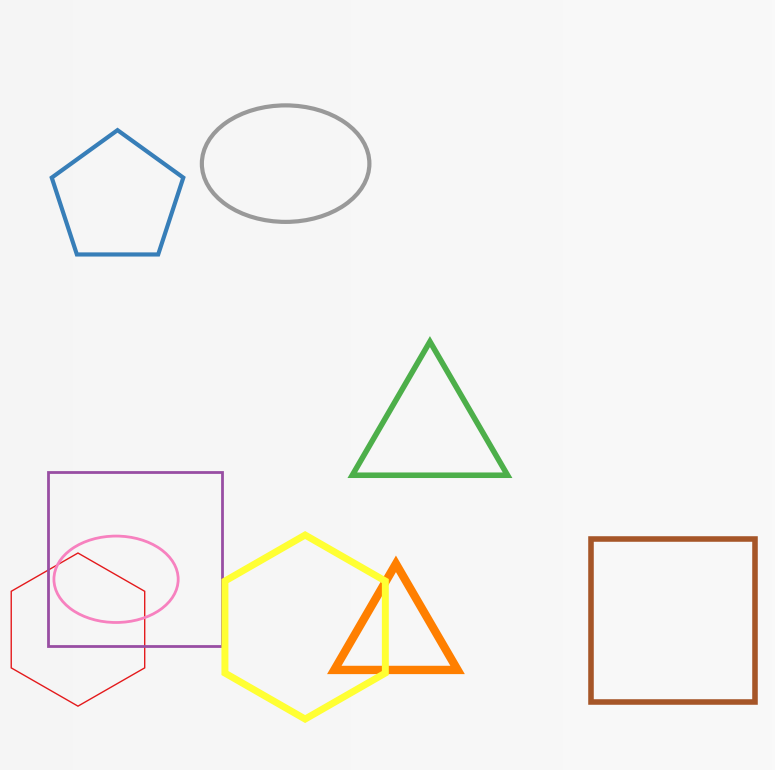[{"shape": "hexagon", "thickness": 0.5, "radius": 0.5, "center": [0.101, 0.182]}, {"shape": "pentagon", "thickness": 1.5, "radius": 0.45, "center": [0.152, 0.742]}, {"shape": "triangle", "thickness": 2, "radius": 0.58, "center": [0.555, 0.441]}, {"shape": "square", "thickness": 1, "radius": 0.56, "center": [0.174, 0.274]}, {"shape": "triangle", "thickness": 3, "radius": 0.46, "center": [0.511, 0.176]}, {"shape": "hexagon", "thickness": 2.5, "radius": 0.6, "center": [0.394, 0.186]}, {"shape": "square", "thickness": 2, "radius": 0.53, "center": [0.868, 0.194]}, {"shape": "oval", "thickness": 1, "radius": 0.4, "center": [0.15, 0.248]}, {"shape": "oval", "thickness": 1.5, "radius": 0.54, "center": [0.369, 0.787]}]